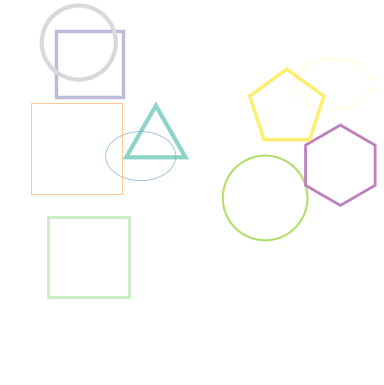[{"shape": "triangle", "thickness": 3, "radius": 0.45, "center": [0.405, 0.636]}, {"shape": "oval", "thickness": 0.5, "radius": 0.47, "center": [0.865, 0.782]}, {"shape": "square", "thickness": 2.5, "radius": 0.43, "center": [0.232, 0.833]}, {"shape": "oval", "thickness": 0.5, "radius": 0.46, "center": [0.366, 0.594]}, {"shape": "square", "thickness": 0.5, "radius": 0.59, "center": [0.199, 0.615]}, {"shape": "circle", "thickness": 1.5, "radius": 0.55, "center": [0.689, 0.486]}, {"shape": "circle", "thickness": 3, "radius": 0.48, "center": [0.205, 0.889]}, {"shape": "hexagon", "thickness": 2, "radius": 0.52, "center": [0.884, 0.571]}, {"shape": "square", "thickness": 2, "radius": 0.52, "center": [0.23, 0.333]}, {"shape": "pentagon", "thickness": 2.5, "radius": 0.51, "center": [0.745, 0.719]}]